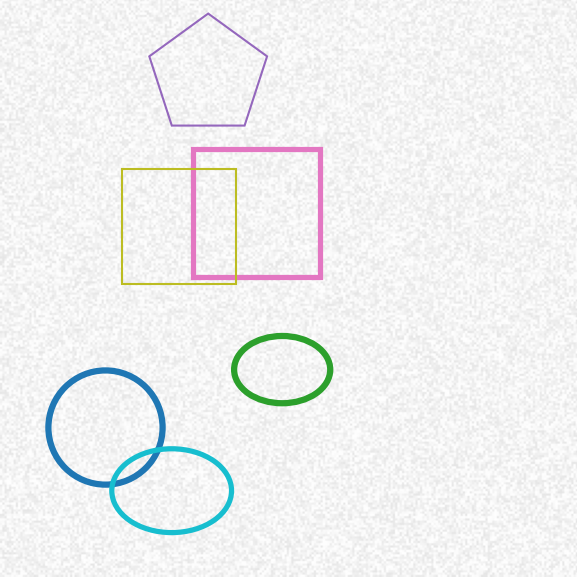[{"shape": "circle", "thickness": 3, "radius": 0.49, "center": [0.183, 0.259]}, {"shape": "oval", "thickness": 3, "radius": 0.42, "center": [0.489, 0.359]}, {"shape": "pentagon", "thickness": 1, "radius": 0.54, "center": [0.36, 0.868]}, {"shape": "square", "thickness": 2.5, "radius": 0.55, "center": [0.444, 0.63]}, {"shape": "square", "thickness": 1, "radius": 0.5, "center": [0.31, 0.607]}, {"shape": "oval", "thickness": 2.5, "radius": 0.52, "center": [0.297, 0.149]}]